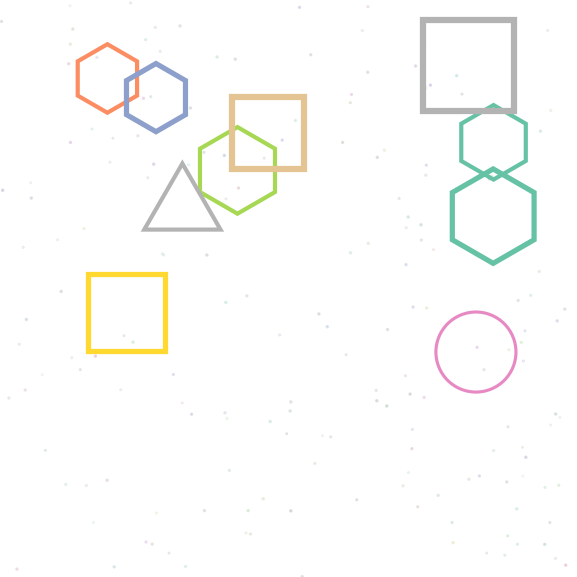[{"shape": "hexagon", "thickness": 2.5, "radius": 0.41, "center": [0.854, 0.625]}, {"shape": "hexagon", "thickness": 2, "radius": 0.32, "center": [0.855, 0.753]}, {"shape": "hexagon", "thickness": 2, "radius": 0.3, "center": [0.186, 0.863]}, {"shape": "hexagon", "thickness": 2.5, "radius": 0.29, "center": [0.27, 0.83]}, {"shape": "circle", "thickness": 1.5, "radius": 0.35, "center": [0.824, 0.39]}, {"shape": "hexagon", "thickness": 2, "radius": 0.38, "center": [0.411, 0.704]}, {"shape": "square", "thickness": 2.5, "radius": 0.33, "center": [0.219, 0.458]}, {"shape": "square", "thickness": 3, "radius": 0.31, "center": [0.464, 0.769]}, {"shape": "square", "thickness": 3, "radius": 0.39, "center": [0.811, 0.886]}, {"shape": "triangle", "thickness": 2, "radius": 0.38, "center": [0.316, 0.64]}]